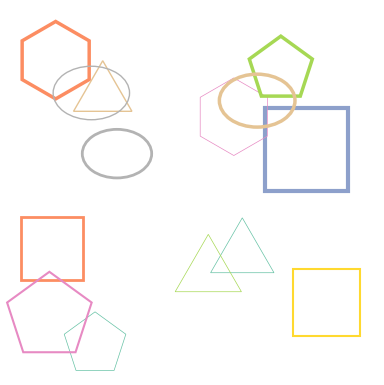[{"shape": "pentagon", "thickness": 0.5, "radius": 0.42, "center": [0.247, 0.106]}, {"shape": "triangle", "thickness": 0.5, "radius": 0.48, "center": [0.629, 0.339]}, {"shape": "square", "thickness": 2, "radius": 0.41, "center": [0.135, 0.355]}, {"shape": "hexagon", "thickness": 2.5, "radius": 0.5, "center": [0.145, 0.844]}, {"shape": "square", "thickness": 3, "radius": 0.54, "center": [0.796, 0.613]}, {"shape": "hexagon", "thickness": 0.5, "radius": 0.5, "center": [0.607, 0.697]}, {"shape": "pentagon", "thickness": 1.5, "radius": 0.58, "center": [0.128, 0.179]}, {"shape": "pentagon", "thickness": 2.5, "radius": 0.43, "center": [0.729, 0.82]}, {"shape": "triangle", "thickness": 0.5, "radius": 0.5, "center": [0.541, 0.292]}, {"shape": "square", "thickness": 1.5, "radius": 0.43, "center": [0.848, 0.215]}, {"shape": "triangle", "thickness": 1, "radius": 0.44, "center": [0.267, 0.755]}, {"shape": "oval", "thickness": 2.5, "radius": 0.49, "center": [0.668, 0.739]}, {"shape": "oval", "thickness": 1, "radius": 0.5, "center": [0.237, 0.758]}, {"shape": "oval", "thickness": 2, "radius": 0.45, "center": [0.304, 0.601]}]